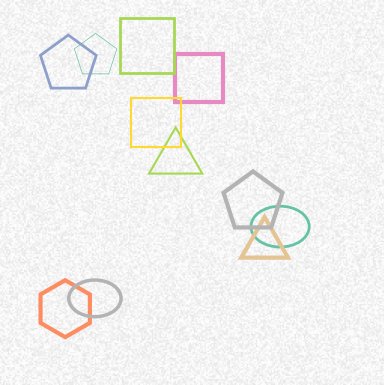[{"shape": "oval", "thickness": 2, "radius": 0.38, "center": [0.727, 0.411]}, {"shape": "pentagon", "thickness": 0.5, "radius": 0.29, "center": [0.248, 0.855]}, {"shape": "hexagon", "thickness": 3, "radius": 0.37, "center": [0.169, 0.198]}, {"shape": "pentagon", "thickness": 2, "radius": 0.38, "center": [0.177, 0.833]}, {"shape": "square", "thickness": 3, "radius": 0.31, "center": [0.517, 0.797]}, {"shape": "square", "thickness": 2, "radius": 0.36, "center": [0.382, 0.882]}, {"shape": "triangle", "thickness": 1.5, "radius": 0.4, "center": [0.456, 0.589]}, {"shape": "square", "thickness": 1.5, "radius": 0.32, "center": [0.405, 0.682]}, {"shape": "triangle", "thickness": 3, "radius": 0.35, "center": [0.687, 0.366]}, {"shape": "oval", "thickness": 2.5, "radius": 0.34, "center": [0.247, 0.225]}, {"shape": "pentagon", "thickness": 3, "radius": 0.4, "center": [0.657, 0.474]}]